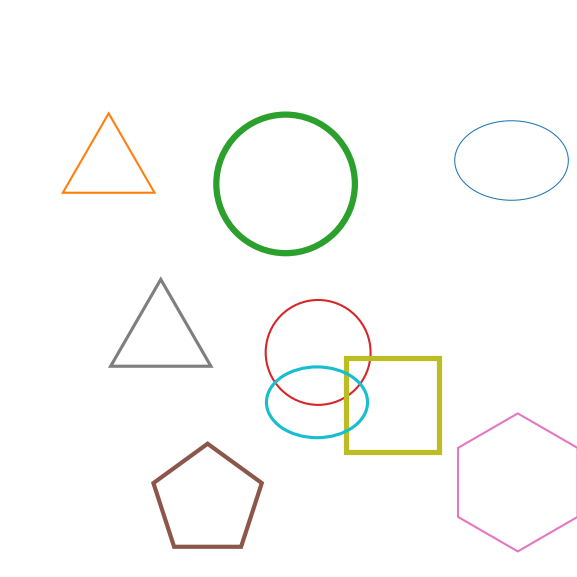[{"shape": "oval", "thickness": 0.5, "radius": 0.49, "center": [0.886, 0.721]}, {"shape": "triangle", "thickness": 1, "radius": 0.46, "center": [0.188, 0.711]}, {"shape": "circle", "thickness": 3, "radius": 0.6, "center": [0.495, 0.681]}, {"shape": "circle", "thickness": 1, "radius": 0.45, "center": [0.551, 0.389]}, {"shape": "pentagon", "thickness": 2, "radius": 0.49, "center": [0.359, 0.132]}, {"shape": "hexagon", "thickness": 1, "radius": 0.6, "center": [0.897, 0.164]}, {"shape": "triangle", "thickness": 1.5, "radius": 0.5, "center": [0.278, 0.415]}, {"shape": "square", "thickness": 2.5, "radius": 0.4, "center": [0.68, 0.298]}, {"shape": "oval", "thickness": 1.5, "radius": 0.44, "center": [0.549, 0.303]}]